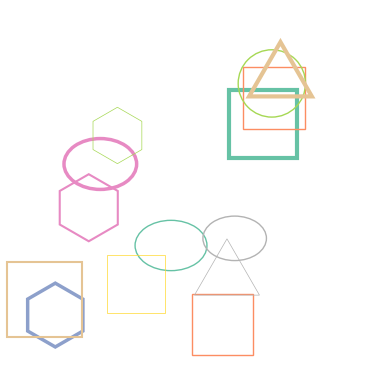[{"shape": "oval", "thickness": 1, "radius": 0.47, "center": [0.444, 0.362]}, {"shape": "square", "thickness": 3, "radius": 0.44, "center": [0.683, 0.679]}, {"shape": "square", "thickness": 1, "radius": 0.4, "center": [0.578, 0.156]}, {"shape": "square", "thickness": 1, "radius": 0.41, "center": [0.712, 0.745]}, {"shape": "hexagon", "thickness": 2.5, "radius": 0.41, "center": [0.144, 0.182]}, {"shape": "hexagon", "thickness": 1.5, "radius": 0.44, "center": [0.231, 0.46]}, {"shape": "oval", "thickness": 2.5, "radius": 0.47, "center": [0.261, 0.574]}, {"shape": "hexagon", "thickness": 0.5, "radius": 0.37, "center": [0.305, 0.648]}, {"shape": "circle", "thickness": 1, "radius": 0.44, "center": [0.706, 0.783]}, {"shape": "square", "thickness": 0.5, "radius": 0.38, "center": [0.353, 0.262]}, {"shape": "triangle", "thickness": 3, "radius": 0.47, "center": [0.728, 0.797]}, {"shape": "square", "thickness": 1.5, "radius": 0.49, "center": [0.115, 0.222]}, {"shape": "triangle", "thickness": 0.5, "radius": 0.49, "center": [0.59, 0.282]}, {"shape": "oval", "thickness": 1, "radius": 0.41, "center": [0.61, 0.381]}]